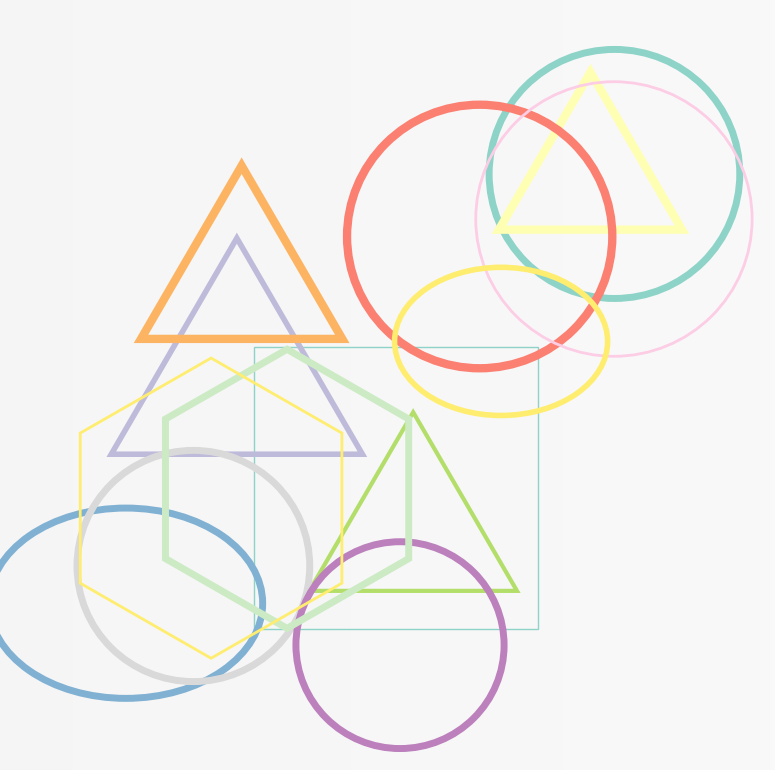[{"shape": "circle", "thickness": 2.5, "radius": 0.81, "center": [0.793, 0.774]}, {"shape": "square", "thickness": 0.5, "radius": 0.92, "center": [0.511, 0.366]}, {"shape": "triangle", "thickness": 3, "radius": 0.68, "center": [0.762, 0.77]}, {"shape": "triangle", "thickness": 2, "radius": 0.94, "center": [0.306, 0.504]}, {"shape": "circle", "thickness": 3, "radius": 0.86, "center": [0.619, 0.693]}, {"shape": "oval", "thickness": 2.5, "radius": 0.88, "center": [0.162, 0.217]}, {"shape": "triangle", "thickness": 3, "radius": 0.75, "center": [0.312, 0.635]}, {"shape": "triangle", "thickness": 1.5, "radius": 0.77, "center": [0.533, 0.31]}, {"shape": "circle", "thickness": 1, "radius": 0.89, "center": [0.792, 0.716]}, {"shape": "circle", "thickness": 2.5, "radius": 0.75, "center": [0.25, 0.265]}, {"shape": "circle", "thickness": 2.5, "radius": 0.67, "center": [0.516, 0.162]}, {"shape": "hexagon", "thickness": 2.5, "radius": 0.91, "center": [0.37, 0.365]}, {"shape": "oval", "thickness": 2, "radius": 0.69, "center": [0.647, 0.557]}, {"shape": "hexagon", "thickness": 1, "radius": 0.97, "center": [0.272, 0.34]}]